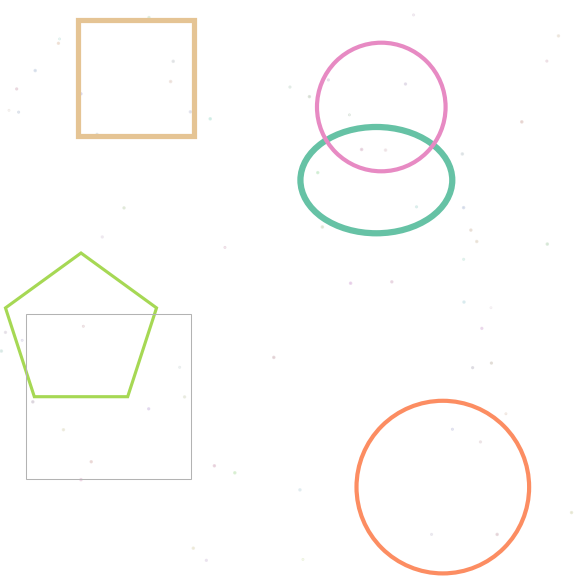[{"shape": "oval", "thickness": 3, "radius": 0.66, "center": [0.652, 0.687]}, {"shape": "circle", "thickness": 2, "radius": 0.75, "center": [0.767, 0.156]}, {"shape": "circle", "thickness": 2, "radius": 0.56, "center": [0.66, 0.814]}, {"shape": "pentagon", "thickness": 1.5, "radius": 0.69, "center": [0.14, 0.423]}, {"shape": "square", "thickness": 2.5, "radius": 0.5, "center": [0.235, 0.865]}, {"shape": "square", "thickness": 0.5, "radius": 0.71, "center": [0.189, 0.313]}]